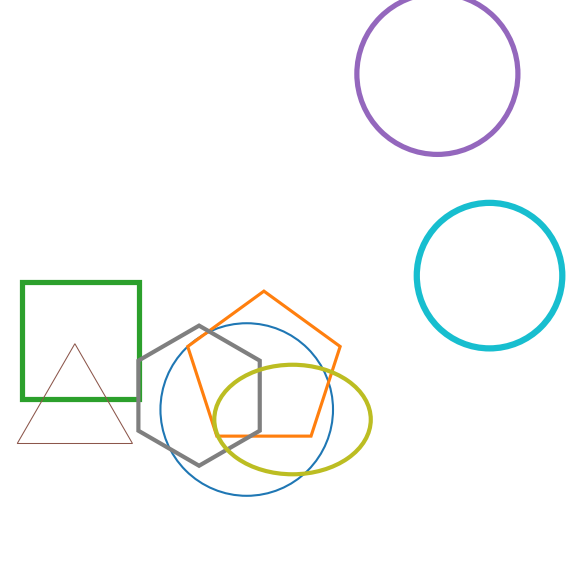[{"shape": "circle", "thickness": 1, "radius": 0.75, "center": [0.427, 0.29]}, {"shape": "pentagon", "thickness": 1.5, "radius": 0.69, "center": [0.457, 0.356]}, {"shape": "square", "thickness": 2.5, "radius": 0.5, "center": [0.14, 0.41]}, {"shape": "circle", "thickness": 2.5, "radius": 0.7, "center": [0.757, 0.871]}, {"shape": "triangle", "thickness": 0.5, "radius": 0.58, "center": [0.13, 0.289]}, {"shape": "hexagon", "thickness": 2, "radius": 0.61, "center": [0.345, 0.314]}, {"shape": "oval", "thickness": 2, "radius": 0.68, "center": [0.507, 0.273]}, {"shape": "circle", "thickness": 3, "radius": 0.63, "center": [0.848, 0.522]}]